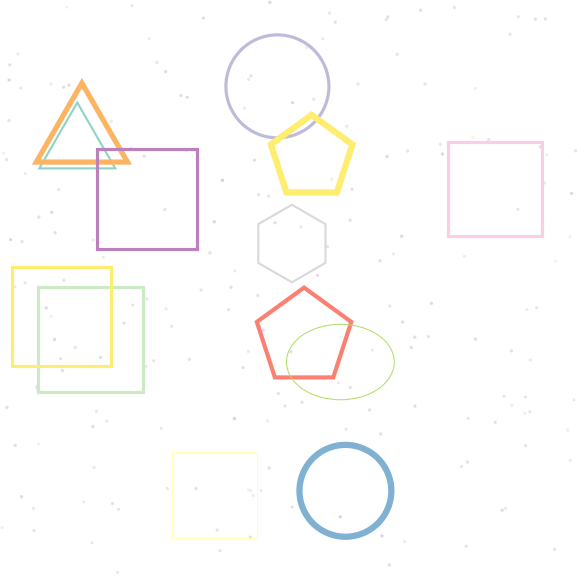[{"shape": "triangle", "thickness": 1, "radius": 0.38, "center": [0.134, 0.746]}, {"shape": "square", "thickness": 0.5, "radius": 0.37, "center": [0.372, 0.142]}, {"shape": "circle", "thickness": 1.5, "radius": 0.45, "center": [0.48, 0.85]}, {"shape": "pentagon", "thickness": 2, "radius": 0.43, "center": [0.527, 0.415]}, {"shape": "circle", "thickness": 3, "radius": 0.4, "center": [0.598, 0.149]}, {"shape": "triangle", "thickness": 2.5, "radius": 0.46, "center": [0.142, 0.764]}, {"shape": "oval", "thickness": 0.5, "radius": 0.47, "center": [0.589, 0.372]}, {"shape": "square", "thickness": 1.5, "radius": 0.41, "center": [0.857, 0.671]}, {"shape": "hexagon", "thickness": 1, "radius": 0.34, "center": [0.505, 0.577]}, {"shape": "square", "thickness": 1.5, "radius": 0.43, "center": [0.254, 0.655]}, {"shape": "square", "thickness": 1.5, "radius": 0.45, "center": [0.156, 0.411]}, {"shape": "pentagon", "thickness": 3, "radius": 0.37, "center": [0.54, 0.726]}, {"shape": "square", "thickness": 1.5, "radius": 0.43, "center": [0.107, 0.452]}]